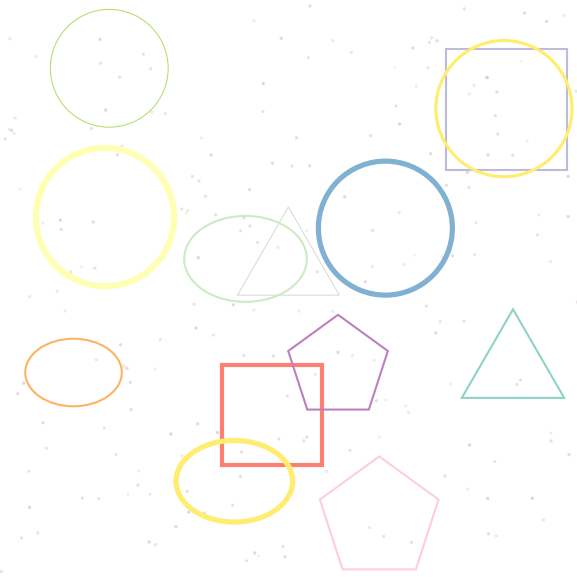[{"shape": "triangle", "thickness": 1, "radius": 0.51, "center": [0.888, 0.361]}, {"shape": "circle", "thickness": 3, "radius": 0.6, "center": [0.182, 0.623]}, {"shape": "square", "thickness": 1, "radius": 0.52, "center": [0.877, 0.81]}, {"shape": "square", "thickness": 2, "radius": 0.43, "center": [0.471, 0.28]}, {"shape": "circle", "thickness": 2.5, "radius": 0.58, "center": [0.667, 0.604]}, {"shape": "oval", "thickness": 1, "radius": 0.42, "center": [0.127, 0.354]}, {"shape": "circle", "thickness": 0.5, "radius": 0.51, "center": [0.189, 0.881]}, {"shape": "pentagon", "thickness": 1, "radius": 0.54, "center": [0.657, 0.101]}, {"shape": "triangle", "thickness": 0.5, "radius": 0.51, "center": [0.499, 0.539]}, {"shape": "pentagon", "thickness": 1, "radius": 0.45, "center": [0.585, 0.363]}, {"shape": "oval", "thickness": 1, "radius": 0.53, "center": [0.425, 0.551]}, {"shape": "oval", "thickness": 2.5, "radius": 0.5, "center": [0.406, 0.166]}, {"shape": "circle", "thickness": 1.5, "radius": 0.59, "center": [0.873, 0.811]}]